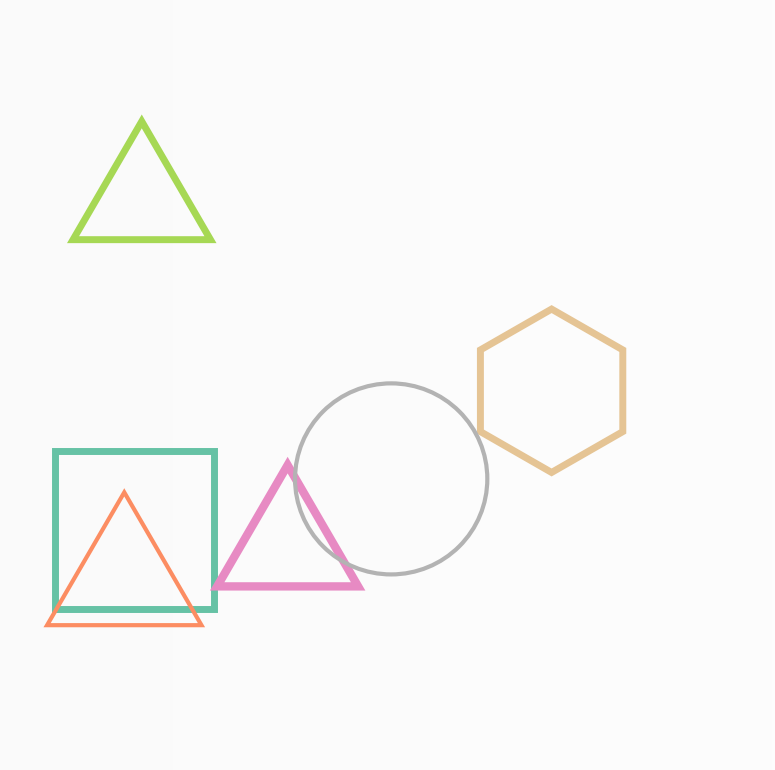[{"shape": "square", "thickness": 2.5, "radius": 0.51, "center": [0.173, 0.312]}, {"shape": "triangle", "thickness": 1.5, "radius": 0.58, "center": [0.16, 0.246]}, {"shape": "triangle", "thickness": 3, "radius": 0.53, "center": [0.371, 0.291]}, {"shape": "triangle", "thickness": 2.5, "radius": 0.51, "center": [0.183, 0.74]}, {"shape": "hexagon", "thickness": 2.5, "radius": 0.53, "center": [0.712, 0.493]}, {"shape": "circle", "thickness": 1.5, "radius": 0.62, "center": [0.505, 0.378]}]